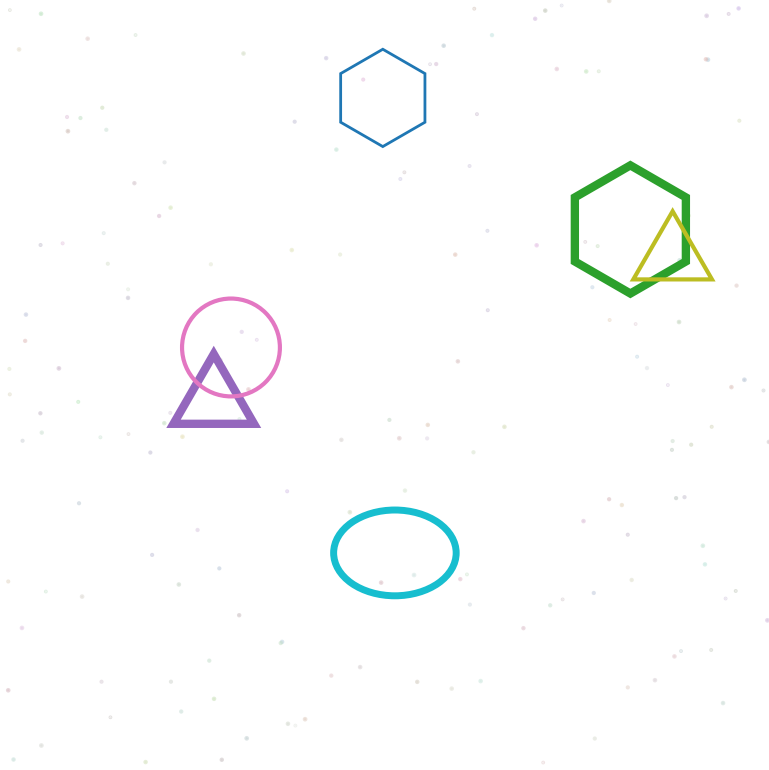[{"shape": "hexagon", "thickness": 1, "radius": 0.32, "center": [0.497, 0.873]}, {"shape": "hexagon", "thickness": 3, "radius": 0.42, "center": [0.819, 0.702]}, {"shape": "triangle", "thickness": 3, "radius": 0.3, "center": [0.278, 0.48]}, {"shape": "circle", "thickness": 1.5, "radius": 0.32, "center": [0.3, 0.549]}, {"shape": "triangle", "thickness": 1.5, "radius": 0.29, "center": [0.874, 0.667]}, {"shape": "oval", "thickness": 2.5, "radius": 0.4, "center": [0.513, 0.282]}]